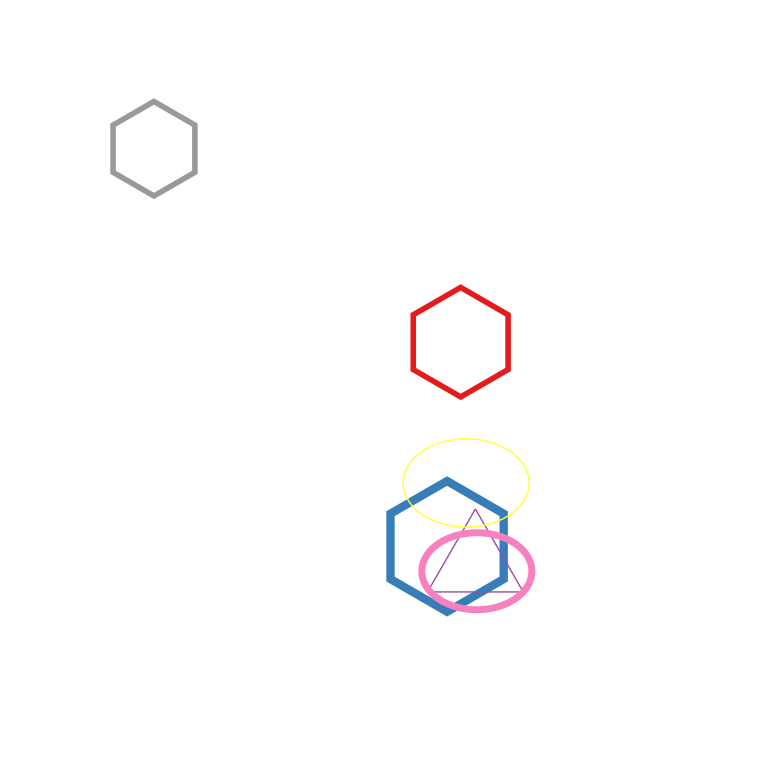[{"shape": "hexagon", "thickness": 2, "radius": 0.36, "center": [0.598, 0.556]}, {"shape": "hexagon", "thickness": 3, "radius": 0.42, "center": [0.581, 0.29]}, {"shape": "triangle", "thickness": 0.5, "radius": 0.36, "center": [0.617, 0.267]}, {"shape": "oval", "thickness": 0.5, "radius": 0.41, "center": [0.605, 0.373]}, {"shape": "oval", "thickness": 2.5, "radius": 0.36, "center": [0.619, 0.258]}, {"shape": "hexagon", "thickness": 2, "radius": 0.31, "center": [0.2, 0.807]}]